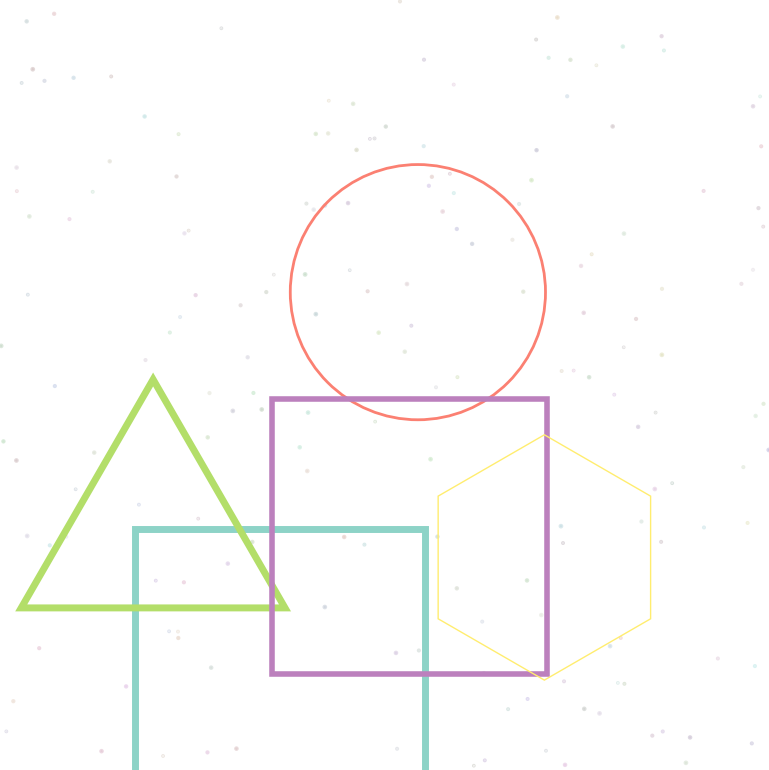[{"shape": "square", "thickness": 2.5, "radius": 0.94, "center": [0.364, 0.124]}, {"shape": "circle", "thickness": 1, "radius": 0.83, "center": [0.543, 0.621]}, {"shape": "triangle", "thickness": 2.5, "radius": 0.99, "center": [0.199, 0.309]}, {"shape": "square", "thickness": 2, "radius": 0.89, "center": [0.532, 0.303]}, {"shape": "hexagon", "thickness": 0.5, "radius": 0.8, "center": [0.707, 0.276]}]